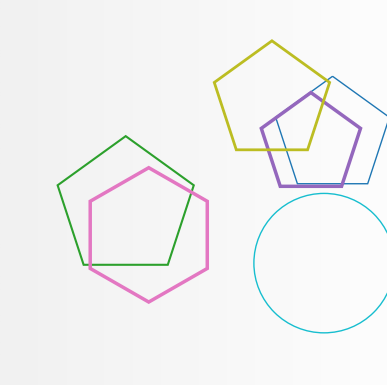[{"shape": "pentagon", "thickness": 1, "radius": 0.77, "center": [0.858, 0.648]}, {"shape": "pentagon", "thickness": 1.5, "radius": 0.92, "center": [0.324, 0.462]}, {"shape": "pentagon", "thickness": 2.5, "radius": 0.67, "center": [0.802, 0.625]}, {"shape": "hexagon", "thickness": 2.5, "radius": 0.87, "center": [0.384, 0.39]}, {"shape": "pentagon", "thickness": 2, "radius": 0.78, "center": [0.702, 0.737]}, {"shape": "circle", "thickness": 1, "radius": 0.91, "center": [0.836, 0.317]}]